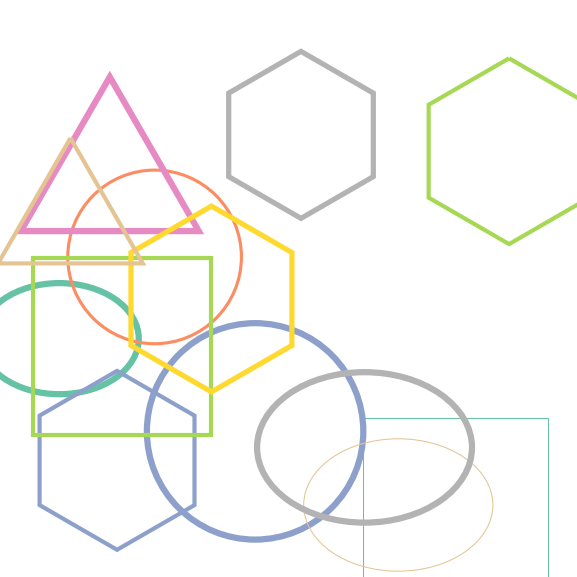[{"shape": "oval", "thickness": 3, "radius": 0.69, "center": [0.103, 0.413]}, {"shape": "square", "thickness": 0.5, "radius": 0.8, "center": [0.788, 0.116]}, {"shape": "circle", "thickness": 1.5, "radius": 0.75, "center": [0.268, 0.554]}, {"shape": "hexagon", "thickness": 2, "radius": 0.77, "center": [0.203, 0.202]}, {"shape": "circle", "thickness": 3, "radius": 0.94, "center": [0.442, 0.252]}, {"shape": "triangle", "thickness": 3, "radius": 0.89, "center": [0.19, 0.688]}, {"shape": "square", "thickness": 2, "radius": 0.77, "center": [0.211, 0.4]}, {"shape": "hexagon", "thickness": 2, "radius": 0.8, "center": [0.882, 0.737]}, {"shape": "hexagon", "thickness": 2.5, "radius": 0.8, "center": [0.366, 0.481]}, {"shape": "oval", "thickness": 0.5, "radius": 0.82, "center": [0.69, 0.125]}, {"shape": "triangle", "thickness": 2, "radius": 0.72, "center": [0.122, 0.615]}, {"shape": "oval", "thickness": 3, "radius": 0.93, "center": [0.631, 0.224]}, {"shape": "hexagon", "thickness": 2.5, "radius": 0.72, "center": [0.521, 0.766]}]